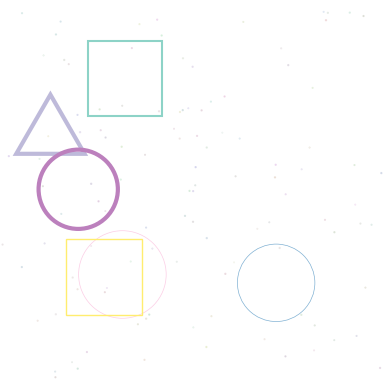[{"shape": "square", "thickness": 1.5, "radius": 0.48, "center": [0.325, 0.797]}, {"shape": "triangle", "thickness": 3, "radius": 0.51, "center": [0.131, 0.652]}, {"shape": "circle", "thickness": 0.5, "radius": 0.5, "center": [0.717, 0.265]}, {"shape": "circle", "thickness": 0.5, "radius": 0.57, "center": [0.318, 0.287]}, {"shape": "circle", "thickness": 3, "radius": 0.51, "center": [0.203, 0.508]}, {"shape": "square", "thickness": 1, "radius": 0.49, "center": [0.271, 0.28]}]